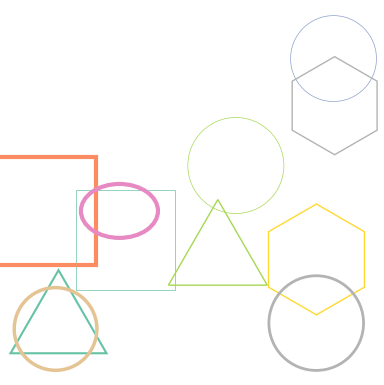[{"shape": "square", "thickness": 0.5, "radius": 0.65, "center": [0.326, 0.377]}, {"shape": "triangle", "thickness": 1.5, "radius": 0.72, "center": [0.152, 0.154]}, {"shape": "square", "thickness": 3, "radius": 0.7, "center": [0.109, 0.452]}, {"shape": "circle", "thickness": 0.5, "radius": 0.56, "center": [0.866, 0.848]}, {"shape": "oval", "thickness": 3, "radius": 0.5, "center": [0.31, 0.452]}, {"shape": "triangle", "thickness": 1, "radius": 0.74, "center": [0.566, 0.333]}, {"shape": "circle", "thickness": 0.5, "radius": 0.62, "center": [0.613, 0.57]}, {"shape": "hexagon", "thickness": 1, "radius": 0.72, "center": [0.822, 0.326]}, {"shape": "circle", "thickness": 2.5, "radius": 0.54, "center": [0.144, 0.146]}, {"shape": "circle", "thickness": 2, "radius": 0.61, "center": [0.821, 0.161]}, {"shape": "hexagon", "thickness": 1, "radius": 0.64, "center": [0.869, 0.725]}]